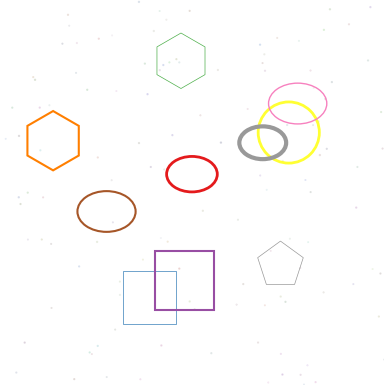[{"shape": "oval", "thickness": 2, "radius": 0.33, "center": [0.499, 0.548]}, {"shape": "square", "thickness": 0.5, "radius": 0.34, "center": [0.388, 0.226]}, {"shape": "hexagon", "thickness": 0.5, "radius": 0.36, "center": [0.47, 0.842]}, {"shape": "square", "thickness": 1.5, "radius": 0.38, "center": [0.48, 0.271]}, {"shape": "hexagon", "thickness": 1.5, "radius": 0.39, "center": [0.138, 0.635]}, {"shape": "circle", "thickness": 2, "radius": 0.4, "center": [0.75, 0.656]}, {"shape": "oval", "thickness": 1.5, "radius": 0.38, "center": [0.277, 0.451]}, {"shape": "oval", "thickness": 1, "radius": 0.38, "center": [0.773, 0.731]}, {"shape": "pentagon", "thickness": 0.5, "radius": 0.31, "center": [0.729, 0.311]}, {"shape": "oval", "thickness": 3, "radius": 0.3, "center": [0.682, 0.629]}]